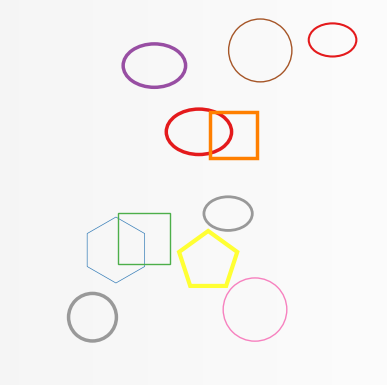[{"shape": "oval", "thickness": 1.5, "radius": 0.31, "center": [0.858, 0.896]}, {"shape": "oval", "thickness": 2.5, "radius": 0.42, "center": [0.513, 0.658]}, {"shape": "hexagon", "thickness": 0.5, "radius": 0.43, "center": [0.299, 0.351]}, {"shape": "square", "thickness": 1, "radius": 0.34, "center": [0.373, 0.38]}, {"shape": "oval", "thickness": 2.5, "radius": 0.4, "center": [0.398, 0.83]}, {"shape": "square", "thickness": 2.5, "radius": 0.3, "center": [0.603, 0.65]}, {"shape": "pentagon", "thickness": 3, "radius": 0.39, "center": [0.537, 0.321]}, {"shape": "circle", "thickness": 1, "radius": 0.41, "center": [0.672, 0.869]}, {"shape": "circle", "thickness": 1, "radius": 0.41, "center": [0.658, 0.196]}, {"shape": "circle", "thickness": 2.5, "radius": 0.31, "center": [0.239, 0.176]}, {"shape": "oval", "thickness": 2, "radius": 0.31, "center": [0.589, 0.445]}]